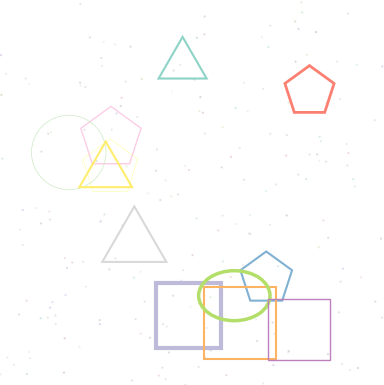[{"shape": "triangle", "thickness": 1.5, "radius": 0.36, "center": [0.474, 0.832]}, {"shape": "pentagon", "thickness": 0.5, "radius": 0.38, "center": [0.286, 0.564]}, {"shape": "square", "thickness": 3, "radius": 0.42, "center": [0.49, 0.181]}, {"shape": "pentagon", "thickness": 2, "radius": 0.34, "center": [0.804, 0.762]}, {"shape": "pentagon", "thickness": 1.5, "radius": 0.35, "center": [0.692, 0.276]}, {"shape": "square", "thickness": 1.5, "radius": 0.47, "center": [0.624, 0.161]}, {"shape": "oval", "thickness": 2.5, "radius": 0.46, "center": [0.609, 0.232]}, {"shape": "pentagon", "thickness": 1, "radius": 0.41, "center": [0.288, 0.641]}, {"shape": "triangle", "thickness": 1.5, "radius": 0.48, "center": [0.349, 0.368]}, {"shape": "square", "thickness": 1, "radius": 0.4, "center": [0.777, 0.144]}, {"shape": "circle", "thickness": 0.5, "radius": 0.48, "center": [0.179, 0.604]}, {"shape": "triangle", "thickness": 1.5, "radius": 0.39, "center": [0.275, 0.553]}]